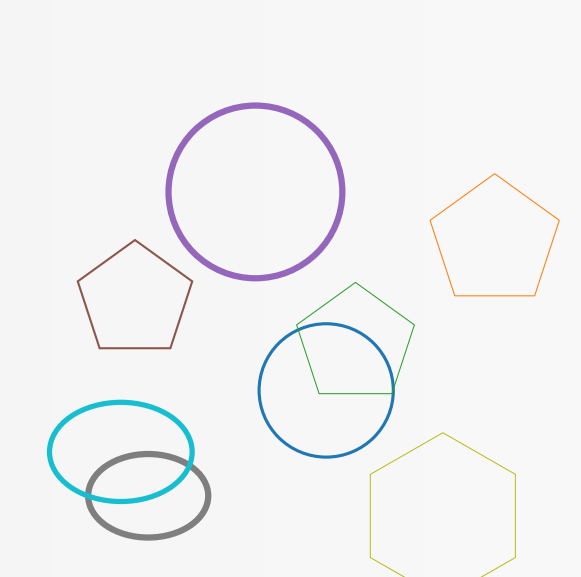[{"shape": "circle", "thickness": 1.5, "radius": 0.58, "center": [0.561, 0.323]}, {"shape": "pentagon", "thickness": 0.5, "radius": 0.58, "center": [0.851, 0.581]}, {"shape": "pentagon", "thickness": 0.5, "radius": 0.53, "center": [0.612, 0.404]}, {"shape": "circle", "thickness": 3, "radius": 0.75, "center": [0.439, 0.667]}, {"shape": "pentagon", "thickness": 1, "radius": 0.52, "center": [0.232, 0.48]}, {"shape": "oval", "thickness": 3, "radius": 0.52, "center": [0.255, 0.141]}, {"shape": "hexagon", "thickness": 0.5, "radius": 0.72, "center": [0.762, 0.106]}, {"shape": "oval", "thickness": 2.5, "radius": 0.61, "center": [0.208, 0.217]}]